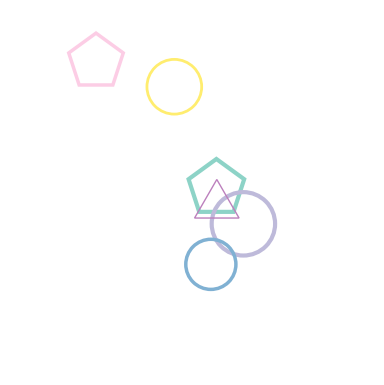[{"shape": "pentagon", "thickness": 3, "radius": 0.38, "center": [0.562, 0.511]}, {"shape": "circle", "thickness": 3, "radius": 0.41, "center": [0.632, 0.419]}, {"shape": "circle", "thickness": 2.5, "radius": 0.33, "center": [0.548, 0.313]}, {"shape": "pentagon", "thickness": 2.5, "radius": 0.37, "center": [0.249, 0.839]}, {"shape": "triangle", "thickness": 1, "radius": 0.33, "center": [0.563, 0.467]}, {"shape": "circle", "thickness": 2, "radius": 0.36, "center": [0.453, 0.775]}]